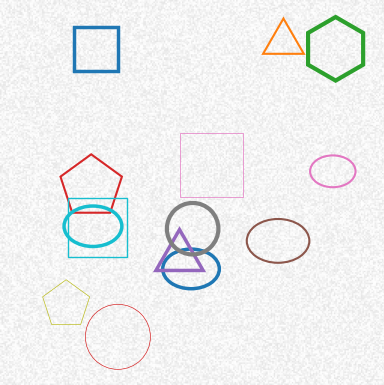[{"shape": "oval", "thickness": 2.5, "radius": 0.37, "center": [0.496, 0.302]}, {"shape": "square", "thickness": 2.5, "radius": 0.29, "center": [0.25, 0.873]}, {"shape": "triangle", "thickness": 1.5, "radius": 0.31, "center": [0.736, 0.891]}, {"shape": "hexagon", "thickness": 3, "radius": 0.41, "center": [0.872, 0.873]}, {"shape": "circle", "thickness": 0.5, "radius": 0.42, "center": [0.306, 0.125]}, {"shape": "pentagon", "thickness": 1.5, "radius": 0.42, "center": [0.237, 0.515]}, {"shape": "triangle", "thickness": 2.5, "radius": 0.35, "center": [0.466, 0.333]}, {"shape": "oval", "thickness": 1.5, "radius": 0.41, "center": [0.722, 0.374]}, {"shape": "oval", "thickness": 1.5, "radius": 0.29, "center": [0.864, 0.555]}, {"shape": "square", "thickness": 0.5, "radius": 0.41, "center": [0.55, 0.572]}, {"shape": "circle", "thickness": 3, "radius": 0.33, "center": [0.5, 0.406]}, {"shape": "pentagon", "thickness": 0.5, "radius": 0.32, "center": [0.172, 0.209]}, {"shape": "oval", "thickness": 2.5, "radius": 0.38, "center": [0.241, 0.412]}, {"shape": "square", "thickness": 1, "radius": 0.38, "center": [0.253, 0.409]}]